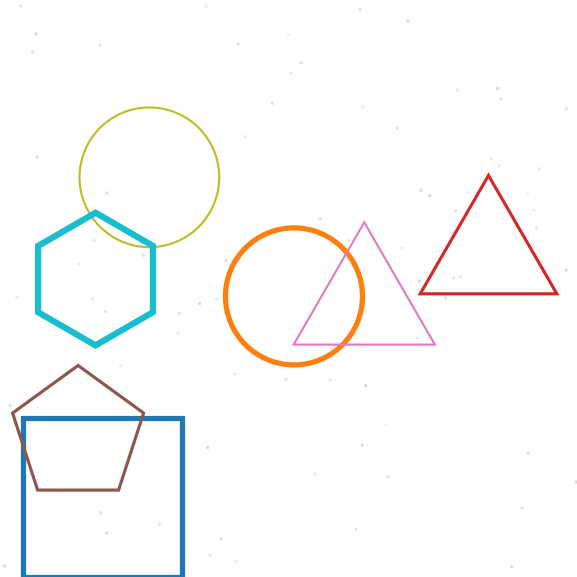[{"shape": "square", "thickness": 2.5, "radius": 0.69, "center": [0.177, 0.138]}, {"shape": "circle", "thickness": 2.5, "radius": 0.59, "center": [0.509, 0.486]}, {"shape": "triangle", "thickness": 1.5, "radius": 0.68, "center": [0.846, 0.559]}, {"shape": "pentagon", "thickness": 1.5, "radius": 0.6, "center": [0.135, 0.247]}, {"shape": "triangle", "thickness": 1, "radius": 0.71, "center": [0.631, 0.473]}, {"shape": "circle", "thickness": 1, "radius": 0.61, "center": [0.259, 0.692]}, {"shape": "hexagon", "thickness": 3, "radius": 0.57, "center": [0.165, 0.516]}]